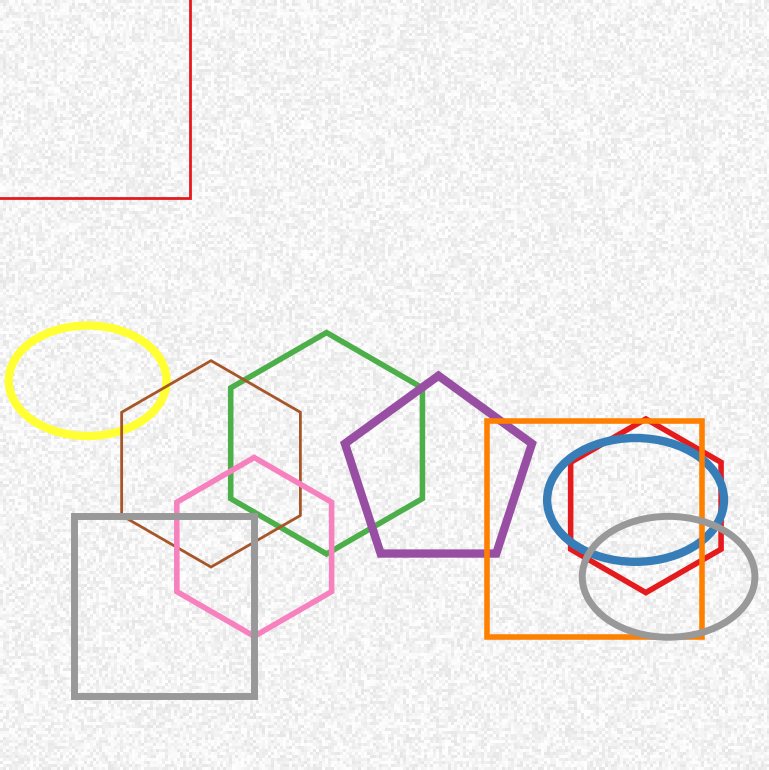[{"shape": "square", "thickness": 1, "radius": 0.69, "center": [0.108, 0.881]}, {"shape": "hexagon", "thickness": 2, "radius": 0.56, "center": [0.839, 0.343]}, {"shape": "oval", "thickness": 3, "radius": 0.57, "center": [0.825, 0.351]}, {"shape": "hexagon", "thickness": 2, "radius": 0.72, "center": [0.424, 0.424]}, {"shape": "pentagon", "thickness": 3, "radius": 0.64, "center": [0.569, 0.384]}, {"shape": "square", "thickness": 2, "radius": 0.7, "center": [0.772, 0.313]}, {"shape": "oval", "thickness": 3, "radius": 0.51, "center": [0.114, 0.506]}, {"shape": "hexagon", "thickness": 1, "radius": 0.67, "center": [0.274, 0.398]}, {"shape": "hexagon", "thickness": 2, "radius": 0.58, "center": [0.33, 0.29]}, {"shape": "oval", "thickness": 2.5, "radius": 0.56, "center": [0.868, 0.251]}, {"shape": "square", "thickness": 2.5, "radius": 0.58, "center": [0.213, 0.213]}]